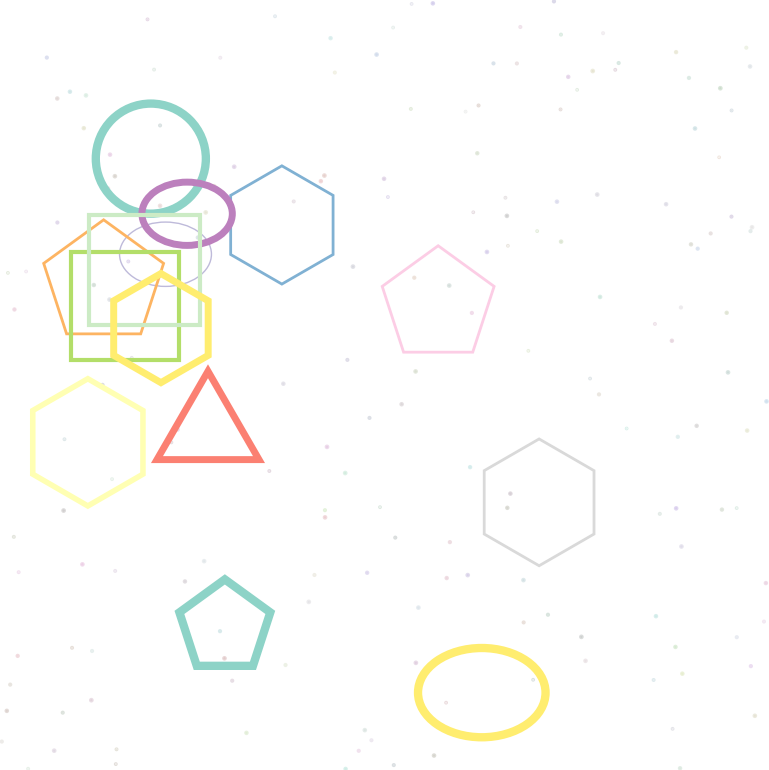[{"shape": "pentagon", "thickness": 3, "radius": 0.31, "center": [0.292, 0.185]}, {"shape": "circle", "thickness": 3, "radius": 0.36, "center": [0.196, 0.794]}, {"shape": "hexagon", "thickness": 2, "radius": 0.41, "center": [0.114, 0.426]}, {"shape": "oval", "thickness": 0.5, "radius": 0.3, "center": [0.215, 0.67]}, {"shape": "triangle", "thickness": 2.5, "radius": 0.38, "center": [0.27, 0.441]}, {"shape": "hexagon", "thickness": 1, "radius": 0.38, "center": [0.366, 0.708]}, {"shape": "pentagon", "thickness": 1, "radius": 0.41, "center": [0.135, 0.633]}, {"shape": "square", "thickness": 1.5, "radius": 0.35, "center": [0.162, 0.603]}, {"shape": "pentagon", "thickness": 1, "radius": 0.38, "center": [0.569, 0.604]}, {"shape": "hexagon", "thickness": 1, "radius": 0.41, "center": [0.7, 0.348]}, {"shape": "oval", "thickness": 2.5, "radius": 0.29, "center": [0.243, 0.722]}, {"shape": "square", "thickness": 1.5, "radius": 0.36, "center": [0.188, 0.649]}, {"shape": "oval", "thickness": 3, "radius": 0.41, "center": [0.626, 0.1]}, {"shape": "hexagon", "thickness": 2.5, "radius": 0.35, "center": [0.209, 0.574]}]